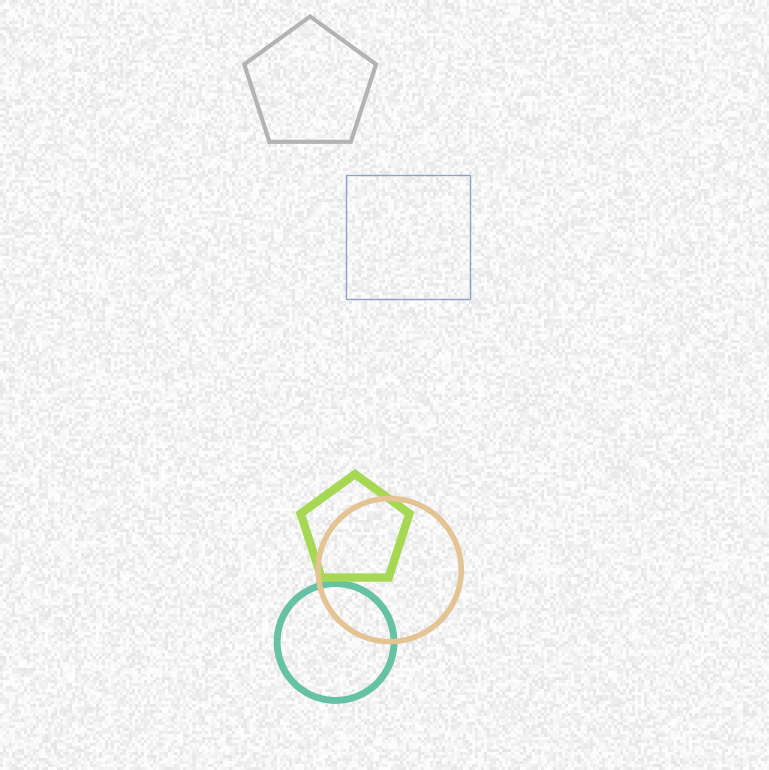[{"shape": "circle", "thickness": 2.5, "radius": 0.38, "center": [0.436, 0.166]}, {"shape": "square", "thickness": 0.5, "radius": 0.4, "center": [0.53, 0.692]}, {"shape": "pentagon", "thickness": 3, "radius": 0.37, "center": [0.461, 0.31]}, {"shape": "circle", "thickness": 2, "radius": 0.46, "center": [0.506, 0.26]}, {"shape": "pentagon", "thickness": 1.5, "radius": 0.45, "center": [0.403, 0.889]}]